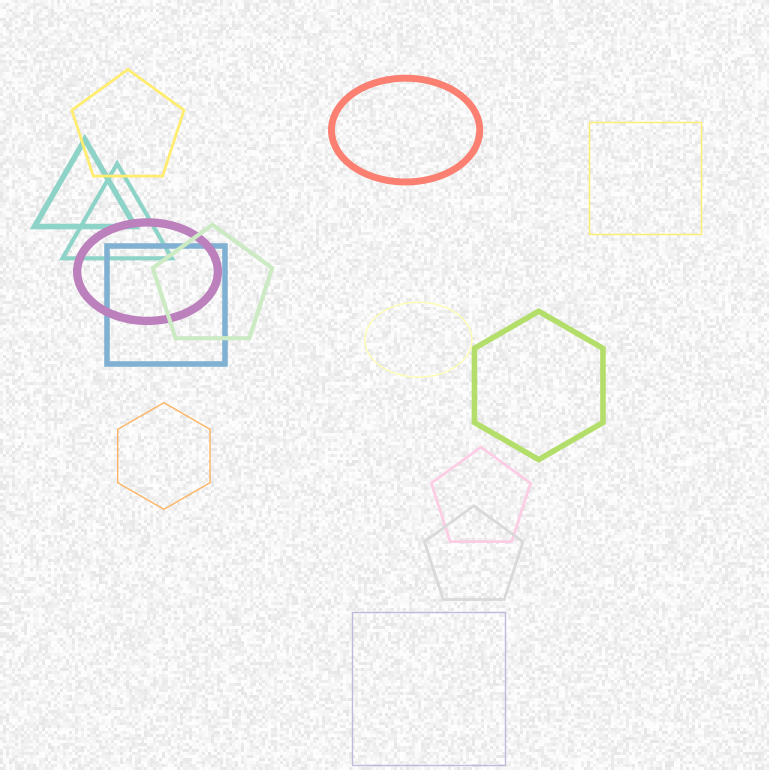[{"shape": "triangle", "thickness": 1.5, "radius": 0.41, "center": [0.152, 0.706]}, {"shape": "triangle", "thickness": 2, "radius": 0.38, "center": [0.11, 0.744]}, {"shape": "oval", "thickness": 0.5, "radius": 0.35, "center": [0.543, 0.559]}, {"shape": "square", "thickness": 0.5, "radius": 0.5, "center": [0.557, 0.106]}, {"shape": "oval", "thickness": 2.5, "radius": 0.48, "center": [0.527, 0.831]}, {"shape": "square", "thickness": 2, "radius": 0.38, "center": [0.216, 0.604]}, {"shape": "hexagon", "thickness": 0.5, "radius": 0.35, "center": [0.213, 0.408]}, {"shape": "hexagon", "thickness": 2, "radius": 0.48, "center": [0.7, 0.499]}, {"shape": "pentagon", "thickness": 1, "radius": 0.34, "center": [0.625, 0.351]}, {"shape": "pentagon", "thickness": 1, "radius": 0.34, "center": [0.615, 0.276]}, {"shape": "oval", "thickness": 3, "radius": 0.46, "center": [0.192, 0.647]}, {"shape": "pentagon", "thickness": 1.5, "radius": 0.41, "center": [0.276, 0.627]}, {"shape": "pentagon", "thickness": 1, "radius": 0.38, "center": [0.166, 0.833]}, {"shape": "square", "thickness": 0.5, "radius": 0.36, "center": [0.838, 0.769]}]